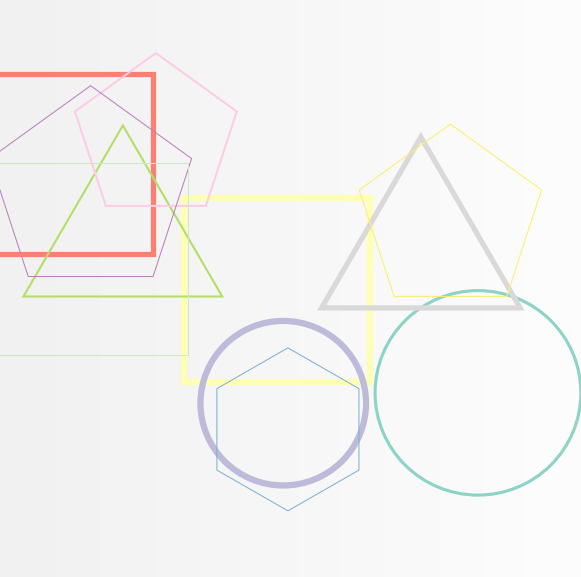[{"shape": "circle", "thickness": 1.5, "radius": 0.89, "center": [0.822, 0.319]}, {"shape": "square", "thickness": 3, "radius": 0.8, "center": [0.477, 0.497]}, {"shape": "circle", "thickness": 3, "radius": 0.71, "center": [0.487, 0.301]}, {"shape": "square", "thickness": 2.5, "radius": 0.78, "center": [0.107, 0.715]}, {"shape": "hexagon", "thickness": 0.5, "radius": 0.71, "center": [0.495, 0.256]}, {"shape": "triangle", "thickness": 1, "radius": 0.99, "center": [0.211, 0.584]}, {"shape": "pentagon", "thickness": 1, "radius": 0.73, "center": [0.268, 0.761]}, {"shape": "triangle", "thickness": 2.5, "radius": 0.99, "center": [0.724, 0.565]}, {"shape": "pentagon", "thickness": 0.5, "radius": 0.91, "center": [0.156, 0.668]}, {"shape": "square", "thickness": 0.5, "radius": 0.83, "center": [0.157, 0.551]}, {"shape": "pentagon", "thickness": 0.5, "radius": 0.82, "center": [0.775, 0.619]}]